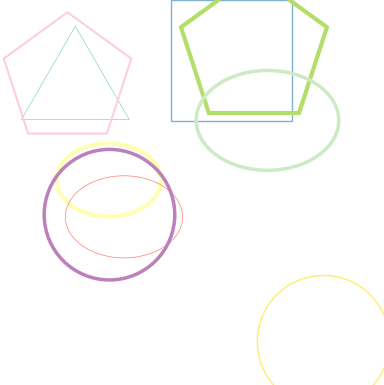[{"shape": "triangle", "thickness": 0.5, "radius": 0.81, "center": [0.196, 0.77]}, {"shape": "oval", "thickness": 3, "radius": 0.68, "center": [0.282, 0.533]}, {"shape": "oval", "thickness": 0.5, "radius": 0.76, "center": [0.322, 0.437]}, {"shape": "square", "thickness": 1, "radius": 0.78, "center": [0.602, 0.843]}, {"shape": "pentagon", "thickness": 3, "radius": 1.0, "center": [0.66, 0.868]}, {"shape": "pentagon", "thickness": 1.5, "radius": 0.87, "center": [0.175, 0.794]}, {"shape": "circle", "thickness": 2.5, "radius": 0.85, "center": [0.284, 0.442]}, {"shape": "oval", "thickness": 2.5, "radius": 0.93, "center": [0.695, 0.687]}, {"shape": "circle", "thickness": 1, "radius": 0.86, "center": [0.84, 0.113]}]